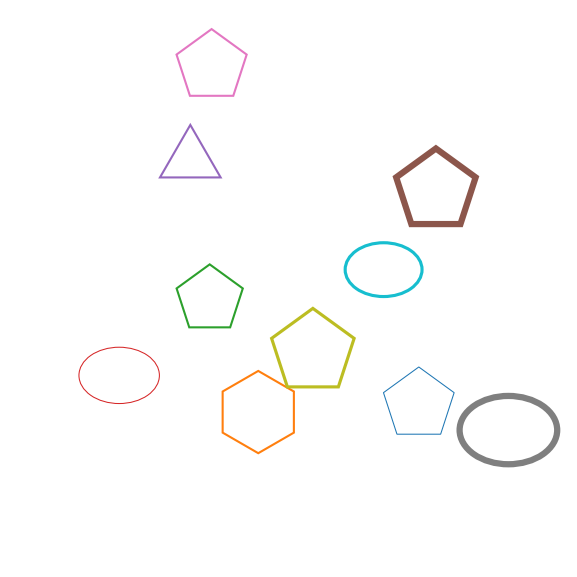[{"shape": "pentagon", "thickness": 0.5, "radius": 0.32, "center": [0.725, 0.299]}, {"shape": "hexagon", "thickness": 1, "radius": 0.36, "center": [0.447, 0.286]}, {"shape": "pentagon", "thickness": 1, "radius": 0.3, "center": [0.363, 0.481]}, {"shape": "oval", "thickness": 0.5, "radius": 0.35, "center": [0.206, 0.349]}, {"shape": "triangle", "thickness": 1, "radius": 0.3, "center": [0.33, 0.722]}, {"shape": "pentagon", "thickness": 3, "radius": 0.36, "center": [0.755, 0.67]}, {"shape": "pentagon", "thickness": 1, "radius": 0.32, "center": [0.366, 0.885]}, {"shape": "oval", "thickness": 3, "radius": 0.42, "center": [0.88, 0.254]}, {"shape": "pentagon", "thickness": 1.5, "radius": 0.38, "center": [0.542, 0.39]}, {"shape": "oval", "thickness": 1.5, "radius": 0.33, "center": [0.664, 0.532]}]